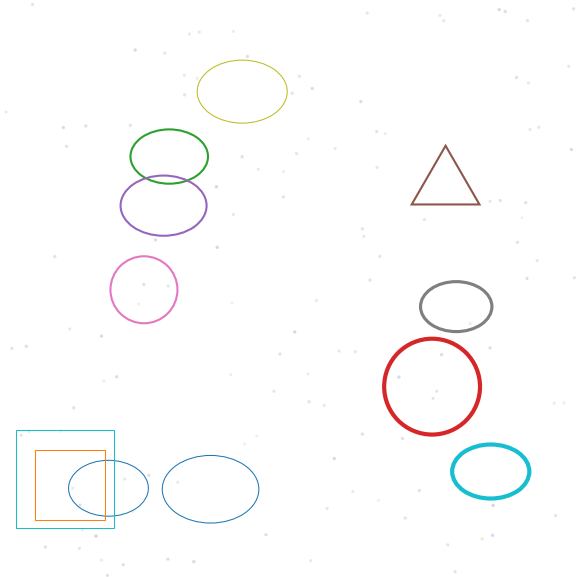[{"shape": "oval", "thickness": 0.5, "radius": 0.42, "center": [0.365, 0.152]}, {"shape": "oval", "thickness": 0.5, "radius": 0.35, "center": [0.188, 0.154]}, {"shape": "square", "thickness": 0.5, "radius": 0.3, "center": [0.121, 0.16]}, {"shape": "oval", "thickness": 1, "radius": 0.34, "center": [0.293, 0.728]}, {"shape": "circle", "thickness": 2, "radius": 0.41, "center": [0.748, 0.33]}, {"shape": "oval", "thickness": 1, "radius": 0.37, "center": [0.283, 0.643]}, {"shape": "triangle", "thickness": 1, "radius": 0.34, "center": [0.772, 0.679]}, {"shape": "circle", "thickness": 1, "radius": 0.29, "center": [0.249, 0.497]}, {"shape": "oval", "thickness": 1.5, "radius": 0.31, "center": [0.79, 0.468]}, {"shape": "oval", "thickness": 0.5, "radius": 0.39, "center": [0.419, 0.84]}, {"shape": "square", "thickness": 0.5, "radius": 0.42, "center": [0.113, 0.169]}, {"shape": "oval", "thickness": 2, "radius": 0.33, "center": [0.85, 0.183]}]